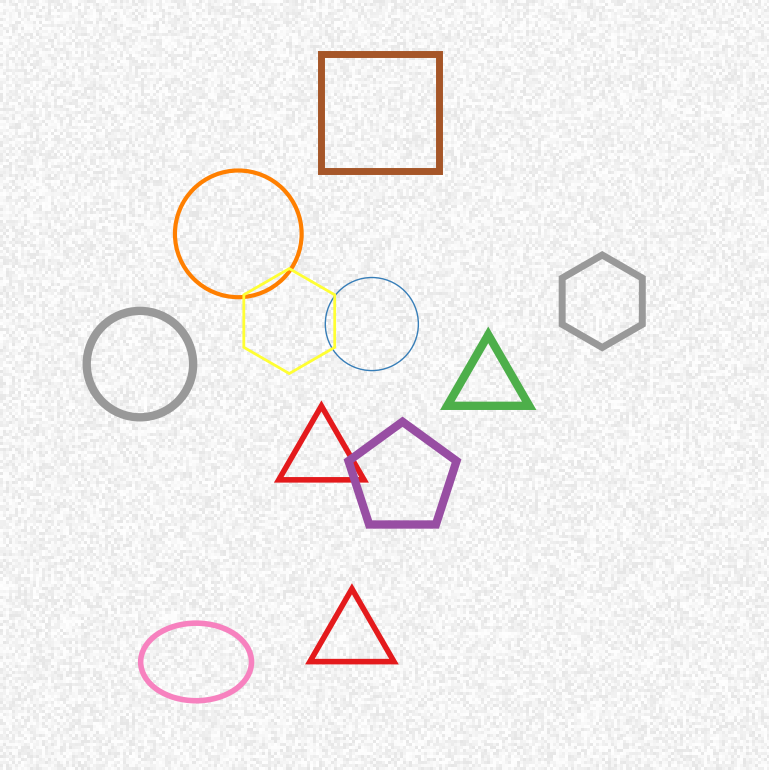[{"shape": "triangle", "thickness": 2, "radius": 0.32, "center": [0.457, 0.172]}, {"shape": "triangle", "thickness": 2, "radius": 0.32, "center": [0.417, 0.409]}, {"shape": "circle", "thickness": 0.5, "radius": 0.3, "center": [0.483, 0.579]}, {"shape": "triangle", "thickness": 3, "radius": 0.31, "center": [0.634, 0.504]}, {"shape": "pentagon", "thickness": 3, "radius": 0.37, "center": [0.523, 0.379]}, {"shape": "circle", "thickness": 1.5, "radius": 0.41, "center": [0.309, 0.696]}, {"shape": "hexagon", "thickness": 1, "radius": 0.34, "center": [0.376, 0.583]}, {"shape": "square", "thickness": 2.5, "radius": 0.38, "center": [0.493, 0.854]}, {"shape": "oval", "thickness": 2, "radius": 0.36, "center": [0.255, 0.14]}, {"shape": "hexagon", "thickness": 2.5, "radius": 0.3, "center": [0.782, 0.609]}, {"shape": "circle", "thickness": 3, "radius": 0.35, "center": [0.182, 0.527]}]